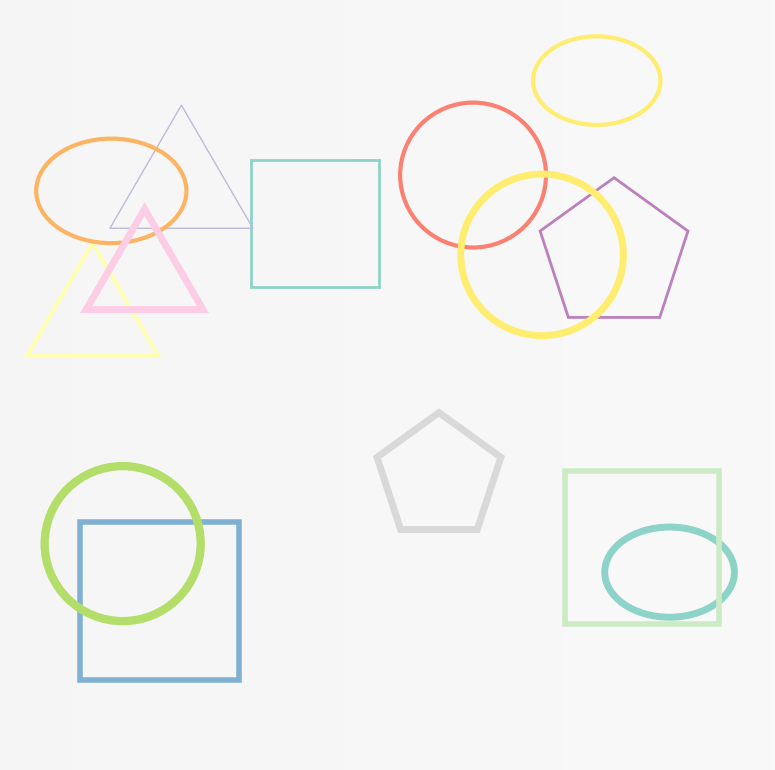[{"shape": "oval", "thickness": 2.5, "radius": 0.42, "center": [0.864, 0.257]}, {"shape": "square", "thickness": 1, "radius": 0.41, "center": [0.406, 0.709]}, {"shape": "triangle", "thickness": 1.5, "radius": 0.49, "center": [0.119, 0.587]}, {"shape": "triangle", "thickness": 0.5, "radius": 0.53, "center": [0.234, 0.757]}, {"shape": "circle", "thickness": 1.5, "radius": 0.47, "center": [0.61, 0.773]}, {"shape": "square", "thickness": 2, "radius": 0.51, "center": [0.206, 0.219]}, {"shape": "oval", "thickness": 1.5, "radius": 0.48, "center": [0.144, 0.752]}, {"shape": "circle", "thickness": 3, "radius": 0.5, "center": [0.158, 0.294]}, {"shape": "triangle", "thickness": 2.5, "radius": 0.43, "center": [0.187, 0.641]}, {"shape": "pentagon", "thickness": 2.5, "radius": 0.42, "center": [0.566, 0.38]}, {"shape": "pentagon", "thickness": 1, "radius": 0.5, "center": [0.792, 0.669]}, {"shape": "square", "thickness": 2, "radius": 0.5, "center": [0.829, 0.289]}, {"shape": "circle", "thickness": 2.5, "radius": 0.52, "center": [0.699, 0.669]}, {"shape": "oval", "thickness": 1.5, "radius": 0.41, "center": [0.77, 0.895]}]